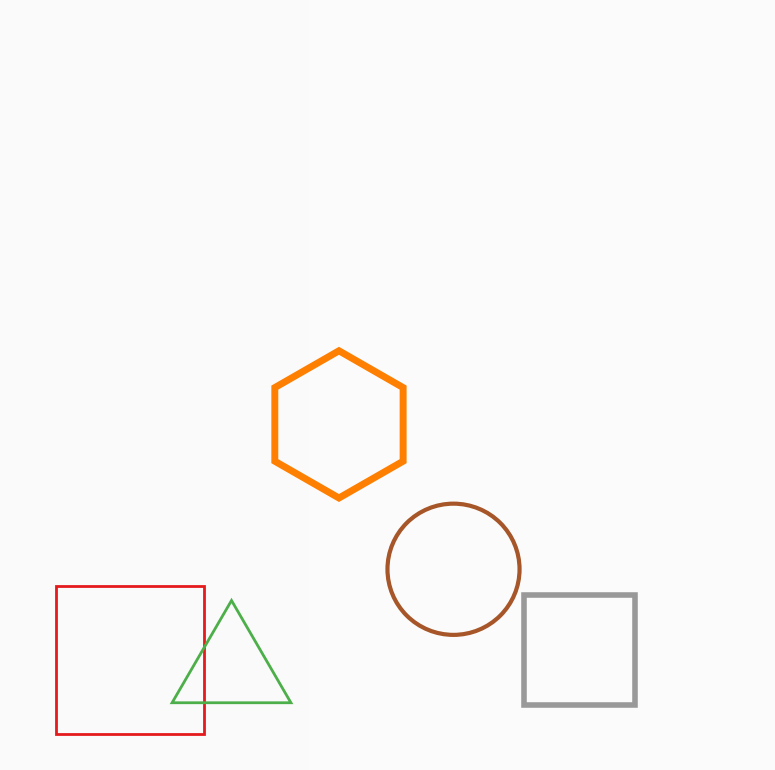[{"shape": "square", "thickness": 1, "radius": 0.48, "center": [0.167, 0.143]}, {"shape": "triangle", "thickness": 1, "radius": 0.44, "center": [0.299, 0.132]}, {"shape": "hexagon", "thickness": 2.5, "radius": 0.48, "center": [0.437, 0.449]}, {"shape": "circle", "thickness": 1.5, "radius": 0.43, "center": [0.585, 0.261]}, {"shape": "square", "thickness": 2, "radius": 0.36, "center": [0.748, 0.156]}]